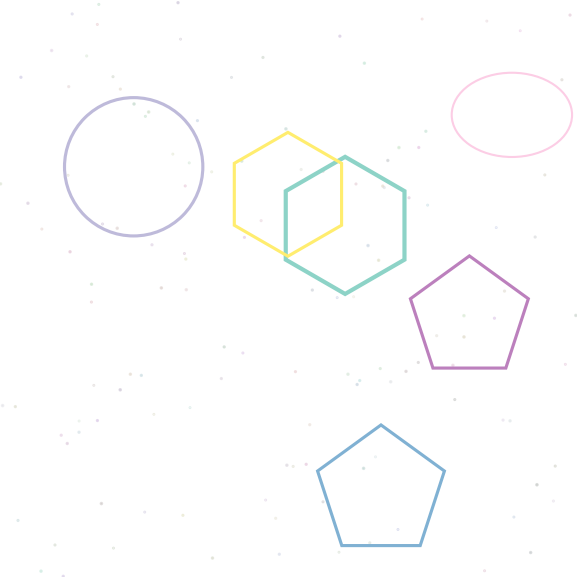[{"shape": "hexagon", "thickness": 2, "radius": 0.59, "center": [0.598, 0.609]}, {"shape": "circle", "thickness": 1.5, "radius": 0.6, "center": [0.231, 0.71]}, {"shape": "pentagon", "thickness": 1.5, "radius": 0.58, "center": [0.66, 0.148]}, {"shape": "oval", "thickness": 1, "radius": 0.52, "center": [0.886, 0.8]}, {"shape": "pentagon", "thickness": 1.5, "radius": 0.54, "center": [0.813, 0.449]}, {"shape": "hexagon", "thickness": 1.5, "radius": 0.54, "center": [0.499, 0.663]}]